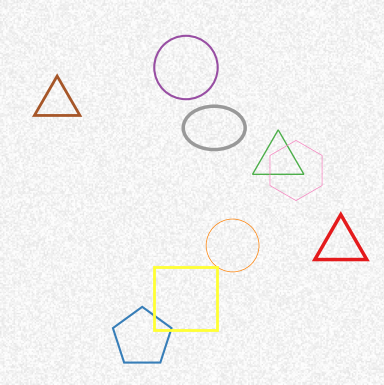[{"shape": "triangle", "thickness": 2.5, "radius": 0.39, "center": [0.885, 0.365]}, {"shape": "pentagon", "thickness": 1.5, "radius": 0.4, "center": [0.369, 0.123]}, {"shape": "triangle", "thickness": 1, "radius": 0.38, "center": [0.723, 0.586]}, {"shape": "circle", "thickness": 1.5, "radius": 0.41, "center": [0.483, 0.825]}, {"shape": "circle", "thickness": 0.5, "radius": 0.34, "center": [0.604, 0.362]}, {"shape": "square", "thickness": 2, "radius": 0.41, "center": [0.481, 0.224]}, {"shape": "triangle", "thickness": 2, "radius": 0.34, "center": [0.148, 0.734]}, {"shape": "hexagon", "thickness": 0.5, "radius": 0.39, "center": [0.769, 0.557]}, {"shape": "oval", "thickness": 2.5, "radius": 0.4, "center": [0.556, 0.668]}]